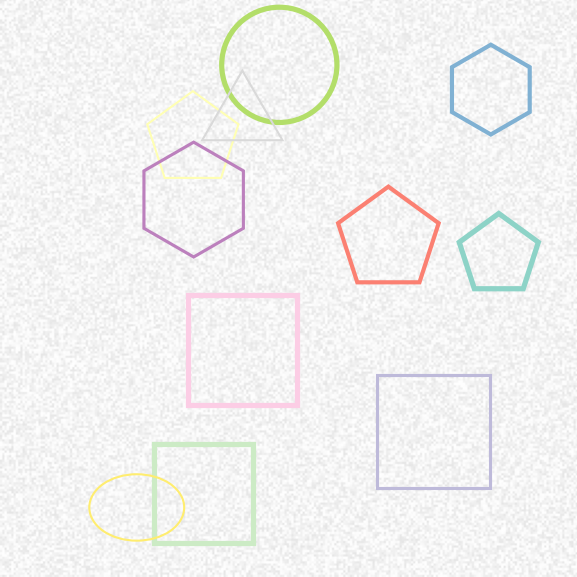[{"shape": "pentagon", "thickness": 2.5, "radius": 0.36, "center": [0.864, 0.557]}, {"shape": "pentagon", "thickness": 1, "radius": 0.42, "center": [0.334, 0.758]}, {"shape": "square", "thickness": 1.5, "radius": 0.49, "center": [0.751, 0.253]}, {"shape": "pentagon", "thickness": 2, "radius": 0.46, "center": [0.673, 0.584]}, {"shape": "hexagon", "thickness": 2, "radius": 0.39, "center": [0.85, 0.844]}, {"shape": "circle", "thickness": 2.5, "radius": 0.5, "center": [0.484, 0.887]}, {"shape": "square", "thickness": 2.5, "radius": 0.47, "center": [0.42, 0.393]}, {"shape": "triangle", "thickness": 1, "radius": 0.4, "center": [0.42, 0.796]}, {"shape": "hexagon", "thickness": 1.5, "radius": 0.5, "center": [0.335, 0.654]}, {"shape": "square", "thickness": 2.5, "radius": 0.43, "center": [0.353, 0.145]}, {"shape": "oval", "thickness": 1, "radius": 0.41, "center": [0.237, 0.12]}]